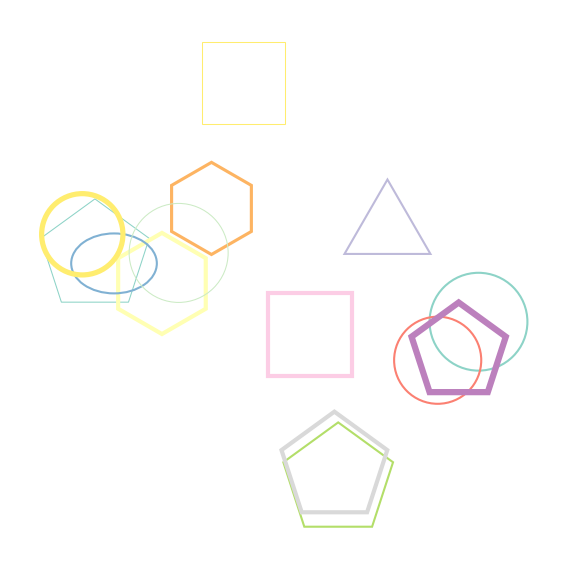[{"shape": "pentagon", "thickness": 0.5, "radius": 0.49, "center": [0.164, 0.556]}, {"shape": "circle", "thickness": 1, "radius": 0.42, "center": [0.829, 0.442]}, {"shape": "hexagon", "thickness": 2, "radius": 0.44, "center": [0.28, 0.508]}, {"shape": "triangle", "thickness": 1, "radius": 0.43, "center": [0.671, 0.602]}, {"shape": "circle", "thickness": 1, "radius": 0.38, "center": [0.758, 0.375]}, {"shape": "oval", "thickness": 1, "radius": 0.37, "center": [0.197, 0.543]}, {"shape": "hexagon", "thickness": 1.5, "radius": 0.4, "center": [0.366, 0.638]}, {"shape": "pentagon", "thickness": 1, "radius": 0.5, "center": [0.586, 0.168]}, {"shape": "square", "thickness": 2, "radius": 0.36, "center": [0.537, 0.42]}, {"shape": "pentagon", "thickness": 2, "radius": 0.48, "center": [0.579, 0.19]}, {"shape": "pentagon", "thickness": 3, "radius": 0.43, "center": [0.794, 0.39]}, {"shape": "circle", "thickness": 0.5, "radius": 0.43, "center": [0.309, 0.561]}, {"shape": "square", "thickness": 0.5, "radius": 0.36, "center": [0.422, 0.855]}, {"shape": "circle", "thickness": 2.5, "radius": 0.35, "center": [0.142, 0.593]}]